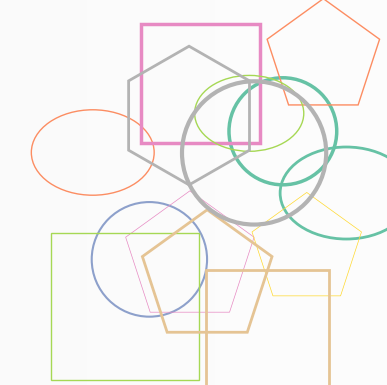[{"shape": "circle", "thickness": 2.5, "radius": 0.7, "center": [0.73, 0.659]}, {"shape": "oval", "thickness": 2, "radius": 0.85, "center": [0.894, 0.499]}, {"shape": "pentagon", "thickness": 1, "radius": 0.76, "center": [0.834, 0.851]}, {"shape": "oval", "thickness": 1, "radius": 0.79, "center": [0.239, 0.604]}, {"shape": "circle", "thickness": 1.5, "radius": 0.74, "center": [0.386, 0.326]}, {"shape": "pentagon", "thickness": 0.5, "radius": 0.87, "center": [0.49, 0.33]}, {"shape": "square", "thickness": 2.5, "radius": 0.77, "center": [0.518, 0.784]}, {"shape": "oval", "thickness": 1, "radius": 0.7, "center": [0.643, 0.706]}, {"shape": "square", "thickness": 1, "radius": 0.96, "center": [0.323, 0.203]}, {"shape": "pentagon", "thickness": 0.5, "radius": 0.74, "center": [0.792, 0.352]}, {"shape": "pentagon", "thickness": 2, "radius": 0.88, "center": [0.535, 0.279]}, {"shape": "square", "thickness": 2, "radius": 0.79, "center": [0.69, 0.14]}, {"shape": "hexagon", "thickness": 2, "radius": 0.9, "center": [0.488, 0.7]}, {"shape": "circle", "thickness": 3, "radius": 0.93, "center": [0.656, 0.603]}]